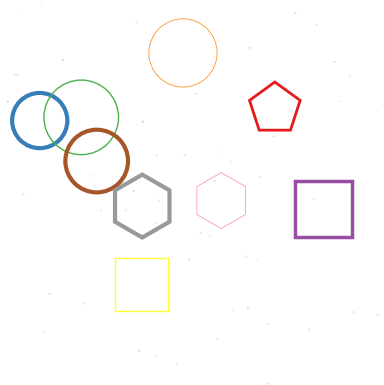[{"shape": "pentagon", "thickness": 2, "radius": 0.35, "center": [0.714, 0.718]}, {"shape": "circle", "thickness": 3, "radius": 0.36, "center": [0.103, 0.687]}, {"shape": "circle", "thickness": 1, "radius": 0.48, "center": [0.211, 0.695]}, {"shape": "square", "thickness": 2.5, "radius": 0.36, "center": [0.84, 0.458]}, {"shape": "circle", "thickness": 0.5, "radius": 0.44, "center": [0.475, 0.862]}, {"shape": "square", "thickness": 1, "radius": 0.34, "center": [0.367, 0.26]}, {"shape": "circle", "thickness": 3, "radius": 0.41, "center": [0.251, 0.582]}, {"shape": "hexagon", "thickness": 0.5, "radius": 0.36, "center": [0.574, 0.479]}, {"shape": "hexagon", "thickness": 3, "radius": 0.41, "center": [0.369, 0.465]}]